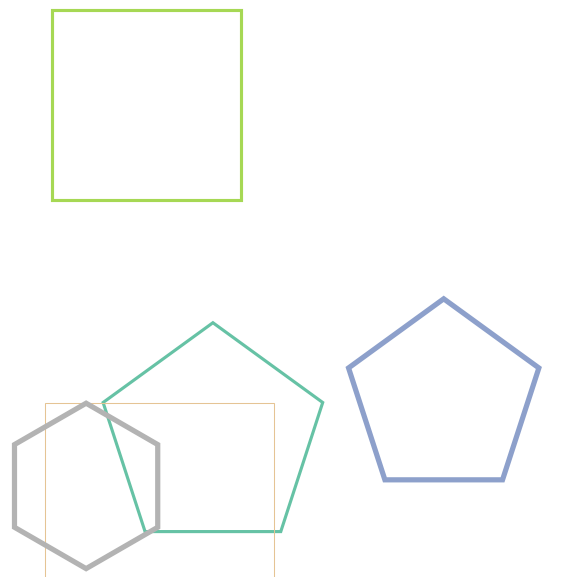[{"shape": "pentagon", "thickness": 1.5, "radius": 1.0, "center": [0.369, 0.24]}, {"shape": "pentagon", "thickness": 2.5, "radius": 0.87, "center": [0.768, 0.308]}, {"shape": "square", "thickness": 1.5, "radius": 0.82, "center": [0.254, 0.818]}, {"shape": "square", "thickness": 0.5, "radius": 0.99, "center": [0.277, 0.103]}, {"shape": "hexagon", "thickness": 2.5, "radius": 0.72, "center": [0.149, 0.158]}]